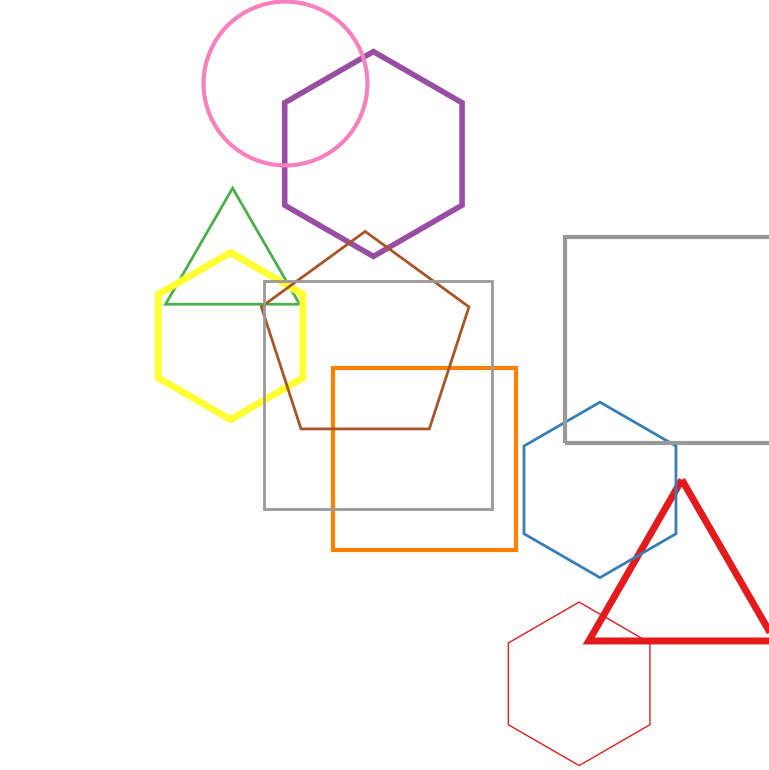[{"shape": "triangle", "thickness": 2.5, "radius": 0.7, "center": [0.886, 0.237]}, {"shape": "hexagon", "thickness": 0.5, "radius": 0.53, "center": [0.752, 0.112]}, {"shape": "hexagon", "thickness": 1, "radius": 0.57, "center": [0.779, 0.364]}, {"shape": "triangle", "thickness": 1, "radius": 0.5, "center": [0.302, 0.655]}, {"shape": "hexagon", "thickness": 2, "radius": 0.67, "center": [0.485, 0.8]}, {"shape": "square", "thickness": 1.5, "radius": 0.59, "center": [0.551, 0.404]}, {"shape": "hexagon", "thickness": 2.5, "radius": 0.54, "center": [0.299, 0.564]}, {"shape": "pentagon", "thickness": 1, "radius": 0.71, "center": [0.474, 0.558]}, {"shape": "circle", "thickness": 1.5, "radius": 0.53, "center": [0.371, 0.892]}, {"shape": "square", "thickness": 1, "radius": 0.74, "center": [0.491, 0.487]}, {"shape": "square", "thickness": 1.5, "radius": 0.67, "center": [0.867, 0.558]}]